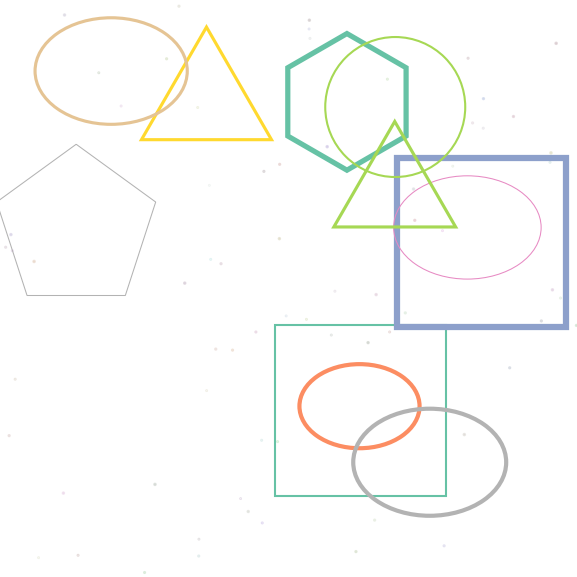[{"shape": "hexagon", "thickness": 2.5, "radius": 0.59, "center": [0.601, 0.823]}, {"shape": "square", "thickness": 1, "radius": 0.74, "center": [0.625, 0.288]}, {"shape": "oval", "thickness": 2, "radius": 0.52, "center": [0.623, 0.296]}, {"shape": "square", "thickness": 3, "radius": 0.73, "center": [0.834, 0.579]}, {"shape": "oval", "thickness": 0.5, "radius": 0.64, "center": [0.809, 0.605]}, {"shape": "triangle", "thickness": 1.5, "radius": 0.61, "center": [0.684, 0.667]}, {"shape": "circle", "thickness": 1, "radius": 0.61, "center": [0.684, 0.814]}, {"shape": "triangle", "thickness": 1.5, "radius": 0.65, "center": [0.358, 0.822]}, {"shape": "oval", "thickness": 1.5, "radius": 0.66, "center": [0.192, 0.876]}, {"shape": "oval", "thickness": 2, "radius": 0.66, "center": [0.744, 0.199]}, {"shape": "pentagon", "thickness": 0.5, "radius": 0.72, "center": [0.132, 0.605]}]